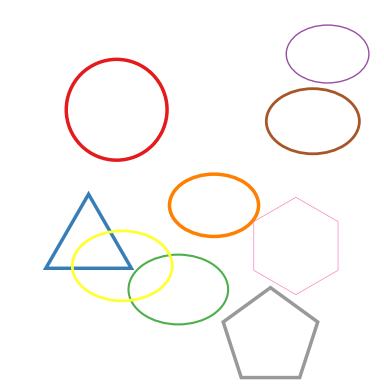[{"shape": "circle", "thickness": 2.5, "radius": 0.65, "center": [0.303, 0.715]}, {"shape": "triangle", "thickness": 2.5, "radius": 0.64, "center": [0.23, 0.367]}, {"shape": "oval", "thickness": 1.5, "radius": 0.65, "center": [0.463, 0.248]}, {"shape": "oval", "thickness": 1, "radius": 0.54, "center": [0.851, 0.86]}, {"shape": "oval", "thickness": 2.5, "radius": 0.58, "center": [0.556, 0.467]}, {"shape": "oval", "thickness": 2, "radius": 0.65, "center": [0.318, 0.31]}, {"shape": "oval", "thickness": 2, "radius": 0.6, "center": [0.813, 0.685]}, {"shape": "hexagon", "thickness": 0.5, "radius": 0.63, "center": [0.769, 0.361]}, {"shape": "pentagon", "thickness": 2.5, "radius": 0.65, "center": [0.703, 0.124]}]